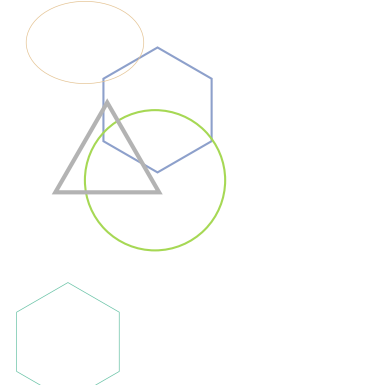[{"shape": "hexagon", "thickness": 0.5, "radius": 0.77, "center": [0.176, 0.112]}, {"shape": "hexagon", "thickness": 1.5, "radius": 0.81, "center": [0.409, 0.714]}, {"shape": "circle", "thickness": 1.5, "radius": 0.91, "center": [0.403, 0.532]}, {"shape": "oval", "thickness": 0.5, "radius": 0.76, "center": [0.221, 0.89]}, {"shape": "triangle", "thickness": 3, "radius": 0.78, "center": [0.278, 0.578]}]